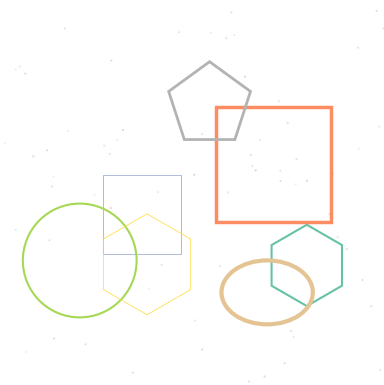[{"shape": "hexagon", "thickness": 1.5, "radius": 0.53, "center": [0.797, 0.311]}, {"shape": "square", "thickness": 2.5, "radius": 0.75, "center": [0.71, 0.574]}, {"shape": "square", "thickness": 0.5, "radius": 0.51, "center": [0.369, 0.442]}, {"shape": "circle", "thickness": 1.5, "radius": 0.74, "center": [0.207, 0.323]}, {"shape": "hexagon", "thickness": 0.5, "radius": 0.66, "center": [0.382, 0.314]}, {"shape": "oval", "thickness": 3, "radius": 0.59, "center": [0.694, 0.241]}, {"shape": "pentagon", "thickness": 2, "radius": 0.56, "center": [0.544, 0.728]}]